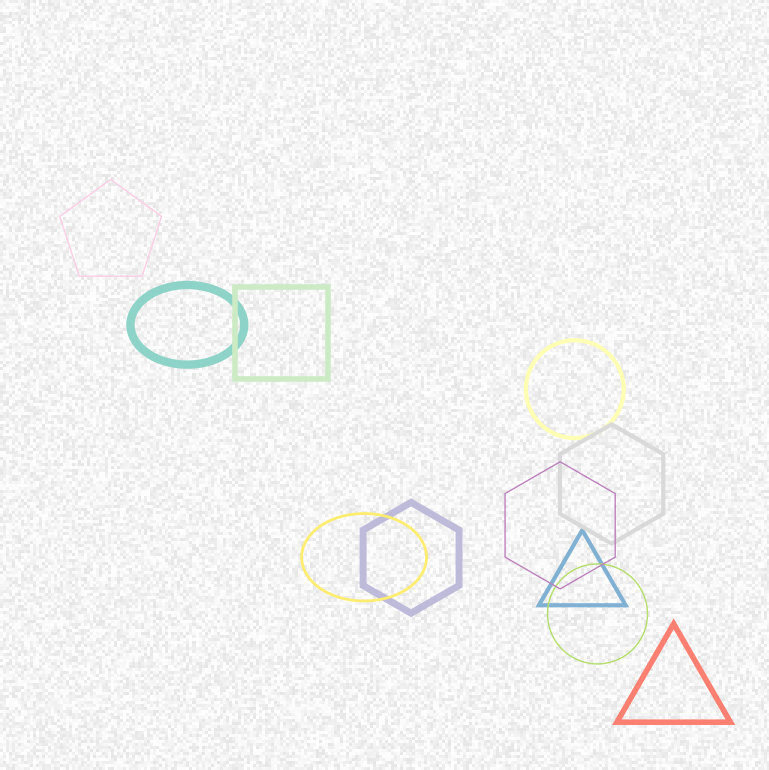[{"shape": "oval", "thickness": 3, "radius": 0.37, "center": [0.243, 0.578]}, {"shape": "circle", "thickness": 1.5, "radius": 0.32, "center": [0.746, 0.495]}, {"shape": "hexagon", "thickness": 2.5, "radius": 0.36, "center": [0.534, 0.276]}, {"shape": "triangle", "thickness": 2, "radius": 0.43, "center": [0.875, 0.105]}, {"shape": "triangle", "thickness": 1.5, "radius": 0.33, "center": [0.756, 0.246]}, {"shape": "circle", "thickness": 0.5, "radius": 0.32, "center": [0.776, 0.203]}, {"shape": "pentagon", "thickness": 0.5, "radius": 0.35, "center": [0.144, 0.697]}, {"shape": "hexagon", "thickness": 1.5, "radius": 0.39, "center": [0.794, 0.371]}, {"shape": "hexagon", "thickness": 0.5, "radius": 0.41, "center": [0.727, 0.318]}, {"shape": "square", "thickness": 2, "radius": 0.3, "center": [0.365, 0.567]}, {"shape": "oval", "thickness": 1, "radius": 0.41, "center": [0.473, 0.276]}]